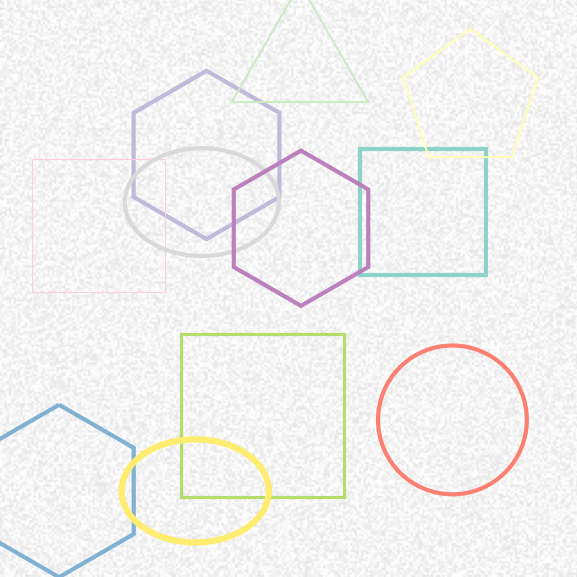[{"shape": "square", "thickness": 2, "radius": 0.54, "center": [0.733, 0.632]}, {"shape": "pentagon", "thickness": 1, "radius": 0.61, "center": [0.814, 0.826]}, {"shape": "hexagon", "thickness": 2, "radius": 0.73, "center": [0.358, 0.731]}, {"shape": "circle", "thickness": 2, "radius": 0.64, "center": [0.783, 0.272]}, {"shape": "hexagon", "thickness": 2, "radius": 0.75, "center": [0.102, 0.149]}, {"shape": "square", "thickness": 1.5, "radius": 0.71, "center": [0.455, 0.28]}, {"shape": "square", "thickness": 0.5, "radius": 0.58, "center": [0.171, 0.609]}, {"shape": "oval", "thickness": 2, "radius": 0.67, "center": [0.35, 0.649]}, {"shape": "hexagon", "thickness": 2, "radius": 0.67, "center": [0.521, 0.604]}, {"shape": "triangle", "thickness": 1, "radius": 0.68, "center": [0.519, 0.891]}, {"shape": "oval", "thickness": 3, "radius": 0.64, "center": [0.338, 0.149]}]